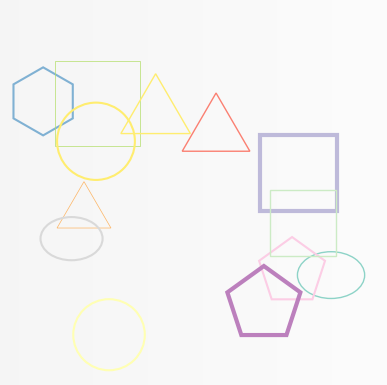[{"shape": "oval", "thickness": 1, "radius": 0.43, "center": [0.854, 0.285]}, {"shape": "circle", "thickness": 1.5, "radius": 0.46, "center": [0.281, 0.131]}, {"shape": "square", "thickness": 3, "radius": 0.49, "center": [0.77, 0.551]}, {"shape": "triangle", "thickness": 1, "radius": 0.5, "center": [0.558, 0.658]}, {"shape": "hexagon", "thickness": 1.5, "radius": 0.44, "center": [0.111, 0.737]}, {"shape": "triangle", "thickness": 0.5, "radius": 0.4, "center": [0.217, 0.448]}, {"shape": "square", "thickness": 0.5, "radius": 0.55, "center": [0.252, 0.731]}, {"shape": "pentagon", "thickness": 1.5, "radius": 0.45, "center": [0.754, 0.295]}, {"shape": "oval", "thickness": 1.5, "radius": 0.4, "center": [0.185, 0.38]}, {"shape": "pentagon", "thickness": 3, "radius": 0.5, "center": [0.681, 0.21]}, {"shape": "square", "thickness": 1, "radius": 0.43, "center": [0.783, 0.422]}, {"shape": "circle", "thickness": 1.5, "radius": 0.5, "center": [0.248, 0.633]}, {"shape": "triangle", "thickness": 1, "radius": 0.52, "center": [0.402, 0.705]}]